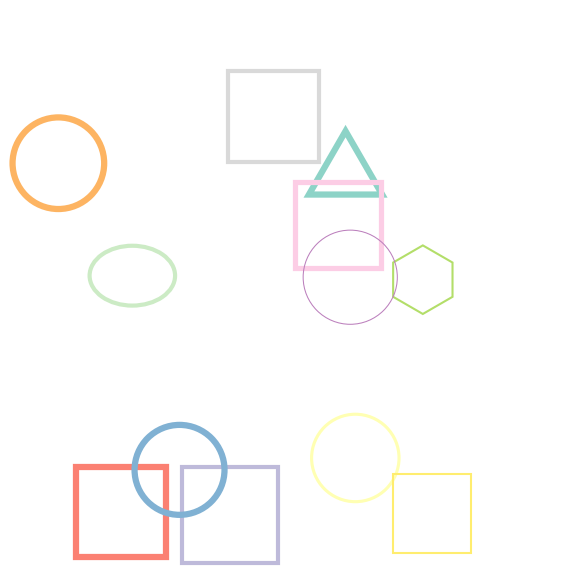[{"shape": "triangle", "thickness": 3, "radius": 0.37, "center": [0.598, 0.699]}, {"shape": "circle", "thickness": 1.5, "radius": 0.38, "center": [0.615, 0.206]}, {"shape": "square", "thickness": 2, "radius": 0.42, "center": [0.399, 0.107]}, {"shape": "square", "thickness": 3, "radius": 0.39, "center": [0.209, 0.112]}, {"shape": "circle", "thickness": 3, "radius": 0.39, "center": [0.311, 0.186]}, {"shape": "circle", "thickness": 3, "radius": 0.4, "center": [0.101, 0.717]}, {"shape": "hexagon", "thickness": 1, "radius": 0.3, "center": [0.732, 0.515]}, {"shape": "square", "thickness": 2.5, "radius": 0.37, "center": [0.585, 0.609]}, {"shape": "square", "thickness": 2, "radius": 0.39, "center": [0.473, 0.798]}, {"shape": "circle", "thickness": 0.5, "radius": 0.41, "center": [0.606, 0.519]}, {"shape": "oval", "thickness": 2, "radius": 0.37, "center": [0.229, 0.522]}, {"shape": "square", "thickness": 1, "radius": 0.34, "center": [0.748, 0.11]}]